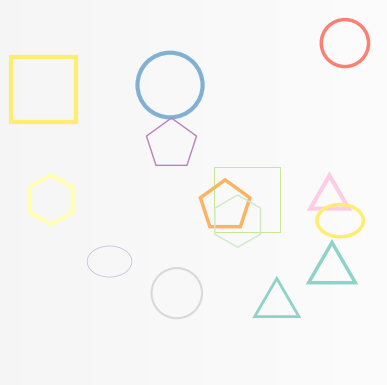[{"shape": "triangle", "thickness": 2, "radius": 0.33, "center": [0.714, 0.211]}, {"shape": "triangle", "thickness": 2.5, "radius": 0.35, "center": [0.857, 0.3]}, {"shape": "hexagon", "thickness": 3, "radius": 0.32, "center": [0.132, 0.481]}, {"shape": "oval", "thickness": 0.5, "radius": 0.29, "center": [0.283, 0.321]}, {"shape": "circle", "thickness": 2.5, "radius": 0.31, "center": [0.89, 0.888]}, {"shape": "circle", "thickness": 3, "radius": 0.42, "center": [0.439, 0.779]}, {"shape": "pentagon", "thickness": 2.5, "radius": 0.34, "center": [0.581, 0.466]}, {"shape": "square", "thickness": 0.5, "radius": 0.42, "center": [0.637, 0.482]}, {"shape": "triangle", "thickness": 3, "radius": 0.29, "center": [0.85, 0.487]}, {"shape": "circle", "thickness": 1.5, "radius": 0.33, "center": [0.456, 0.239]}, {"shape": "pentagon", "thickness": 1, "radius": 0.34, "center": [0.443, 0.626]}, {"shape": "hexagon", "thickness": 1, "radius": 0.34, "center": [0.613, 0.426]}, {"shape": "square", "thickness": 3, "radius": 0.42, "center": [0.112, 0.768]}, {"shape": "oval", "thickness": 2.5, "radius": 0.3, "center": [0.878, 0.427]}]